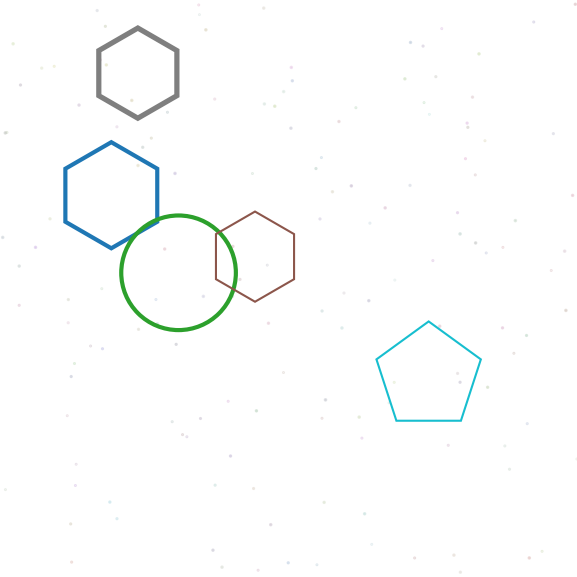[{"shape": "hexagon", "thickness": 2, "radius": 0.46, "center": [0.193, 0.661]}, {"shape": "circle", "thickness": 2, "radius": 0.5, "center": [0.309, 0.527]}, {"shape": "hexagon", "thickness": 1, "radius": 0.39, "center": [0.442, 0.555]}, {"shape": "hexagon", "thickness": 2.5, "radius": 0.39, "center": [0.239, 0.873]}, {"shape": "pentagon", "thickness": 1, "radius": 0.48, "center": [0.742, 0.347]}]